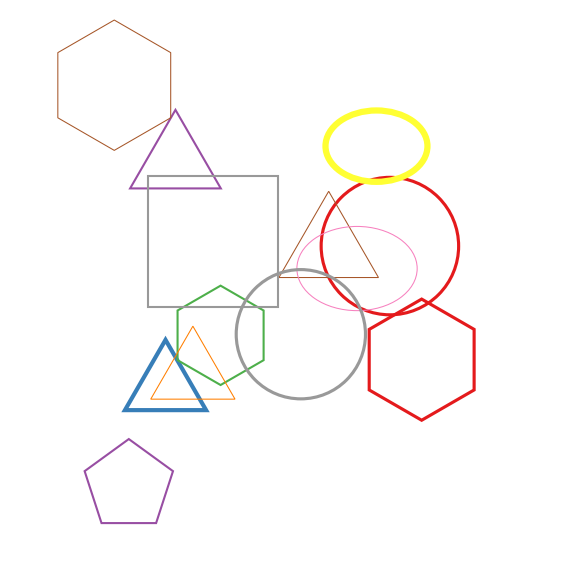[{"shape": "hexagon", "thickness": 1.5, "radius": 0.52, "center": [0.73, 0.376]}, {"shape": "circle", "thickness": 1.5, "radius": 0.6, "center": [0.675, 0.573]}, {"shape": "triangle", "thickness": 2, "radius": 0.41, "center": [0.287, 0.33]}, {"shape": "hexagon", "thickness": 1, "radius": 0.43, "center": [0.382, 0.418]}, {"shape": "pentagon", "thickness": 1, "radius": 0.4, "center": [0.223, 0.158]}, {"shape": "triangle", "thickness": 1, "radius": 0.45, "center": [0.304, 0.718]}, {"shape": "triangle", "thickness": 0.5, "radius": 0.42, "center": [0.334, 0.35]}, {"shape": "oval", "thickness": 3, "radius": 0.44, "center": [0.652, 0.746]}, {"shape": "triangle", "thickness": 0.5, "radius": 0.5, "center": [0.569, 0.568]}, {"shape": "hexagon", "thickness": 0.5, "radius": 0.56, "center": [0.198, 0.852]}, {"shape": "oval", "thickness": 0.5, "radius": 0.52, "center": [0.618, 0.534]}, {"shape": "circle", "thickness": 1.5, "radius": 0.56, "center": [0.521, 0.42]}, {"shape": "square", "thickness": 1, "radius": 0.57, "center": [0.369, 0.581]}]